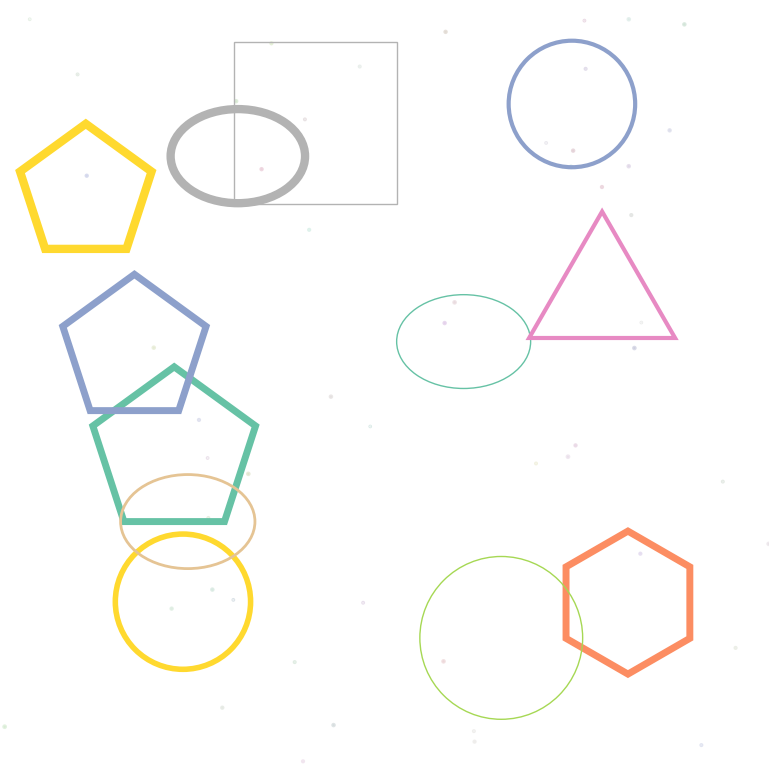[{"shape": "oval", "thickness": 0.5, "radius": 0.44, "center": [0.602, 0.556]}, {"shape": "pentagon", "thickness": 2.5, "radius": 0.56, "center": [0.226, 0.412]}, {"shape": "hexagon", "thickness": 2.5, "radius": 0.46, "center": [0.816, 0.217]}, {"shape": "circle", "thickness": 1.5, "radius": 0.41, "center": [0.743, 0.865]}, {"shape": "pentagon", "thickness": 2.5, "radius": 0.49, "center": [0.175, 0.546]}, {"shape": "triangle", "thickness": 1.5, "radius": 0.55, "center": [0.782, 0.616]}, {"shape": "circle", "thickness": 0.5, "radius": 0.53, "center": [0.651, 0.172]}, {"shape": "pentagon", "thickness": 3, "radius": 0.45, "center": [0.111, 0.749]}, {"shape": "circle", "thickness": 2, "radius": 0.44, "center": [0.238, 0.219]}, {"shape": "oval", "thickness": 1, "radius": 0.44, "center": [0.244, 0.323]}, {"shape": "oval", "thickness": 3, "radius": 0.44, "center": [0.309, 0.797]}, {"shape": "square", "thickness": 0.5, "radius": 0.53, "center": [0.41, 0.84]}]